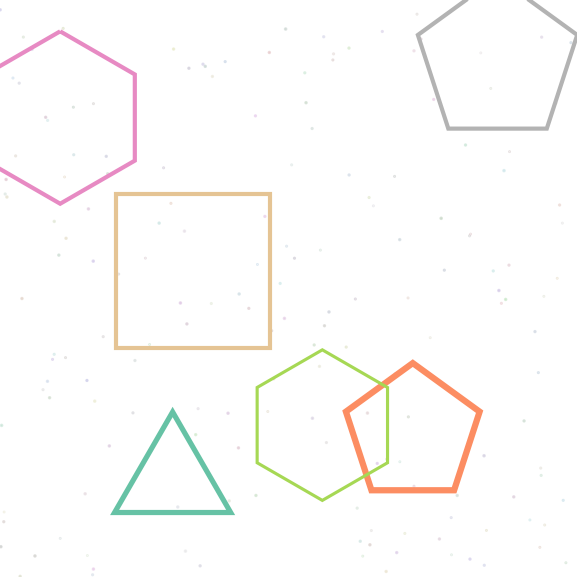[{"shape": "triangle", "thickness": 2.5, "radius": 0.58, "center": [0.299, 0.17]}, {"shape": "pentagon", "thickness": 3, "radius": 0.61, "center": [0.715, 0.249]}, {"shape": "hexagon", "thickness": 2, "radius": 0.75, "center": [0.104, 0.796]}, {"shape": "hexagon", "thickness": 1.5, "radius": 0.65, "center": [0.558, 0.263]}, {"shape": "square", "thickness": 2, "radius": 0.67, "center": [0.334, 0.529]}, {"shape": "pentagon", "thickness": 2, "radius": 0.73, "center": [0.862, 0.894]}]